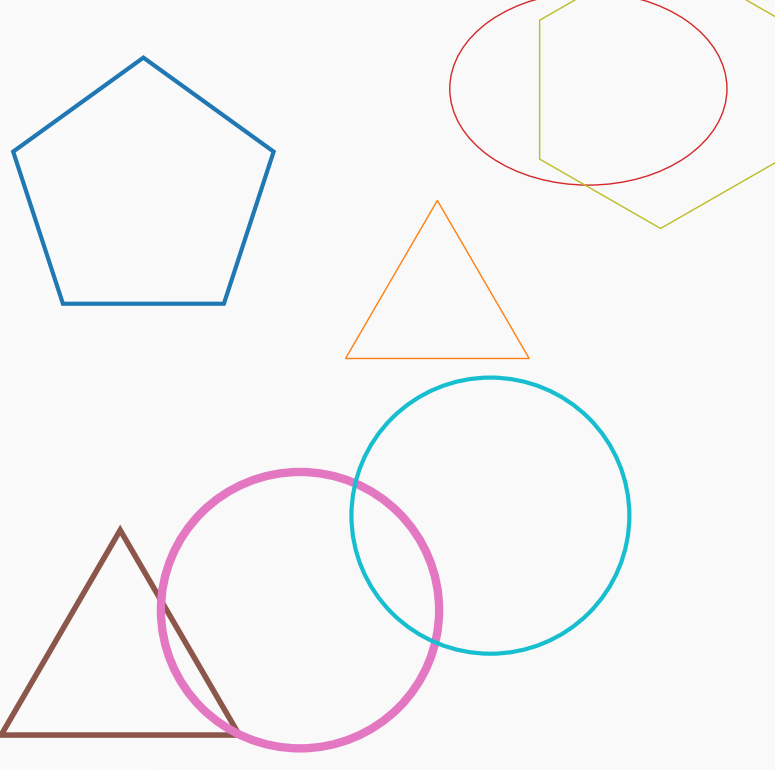[{"shape": "pentagon", "thickness": 1.5, "radius": 0.88, "center": [0.185, 0.748]}, {"shape": "triangle", "thickness": 0.5, "radius": 0.68, "center": [0.564, 0.603]}, {"shape": "oval", "thickness": 0.5, "radius": 0.89, "center": [0.759, 0.885]}, {"shape": "triangle", "thickness": 2, "radius": 0.89, "center": [0.155, 0.134]}, {"shape": "circle", "thickness": 3, "radius": 0.9, "center": [0.387, 0.208]}, {"shape": "hexagon", "thickness": 0.5, "radius": 0.9, "center": [0.852, 0.884]}, {"shape": "circle", "thickness": 1.5, "radius": 0.9, "center": [0.633, 0.33]}]